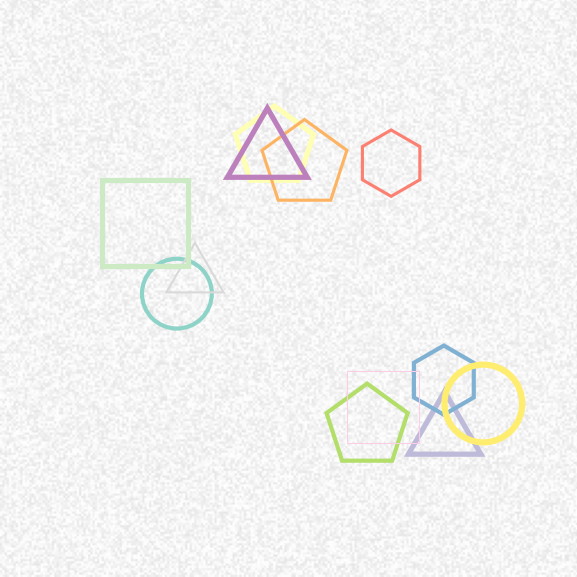[{"shape": "circle", "thickness": 2, "radius": 0.3, "center": [0.306, 0.491]}, {"shape": "pentagon", "thickness": 2.5, "radius": 0.36, "center": [0.475, 0.744]}, {"shape": "triangle", "thickness": 2.5, "radius": 0.36, "center": [0.77, 0.249]}, {"shape": "hexagon", "thickness": 1.5, "radius": 0.29, "center": [0.677, 0.717]}, {"shape": "hexagon", "thickness": 2, "radius": 0.3, "center": [0.769, 0.341]}, {"shape": "pentagon", "thickness": 1.5, "radius": 0.39, "center": [0.527, 0.715]}, {"shape": "pentagon", "thickness": 2, "radius": 0.37, "center": [0.636, 0.261]}, {"shape": "square", "thickness": 0.5, "radius": 0.31, "center": [0.662, 0.294]}, {"shape": "triangle", "thickness": 1, "radius": 0.29, "center": [0.338, 0.521]}, {"shape": "triangle", "thickness": 2.5, "radius": 0.4, "center": [0.463, 0.732]}, {"shape": "square", "thickness": 2.5, "radius": 0.37, "center": [0.251, 0.614]}, {"shape": "circle", "thickness": 3, "radius": 0.34, "center": [0.837, 0.3]}]